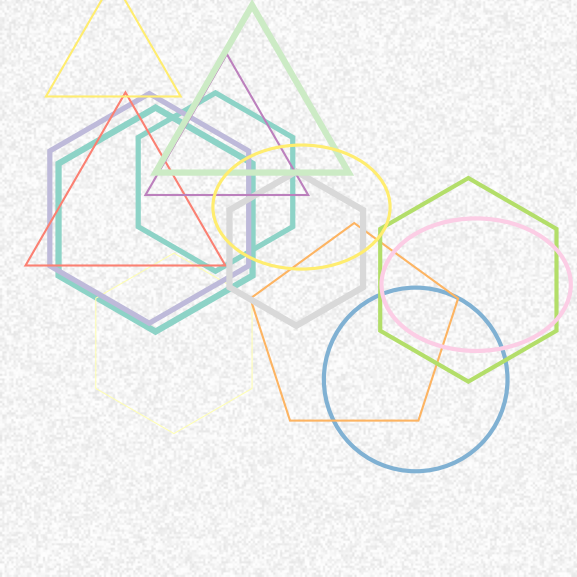[{"shape": "hexagon", "thickness": 3, "radius": 0.97, "center": [0.269, 0.619]}, {"shape": "hexagon", "thickness": 2.5, "radius": 0.77, "center": [0.373, 0.684]}, {"shape": "hexagon", "thickness": 0.5, "radius": 0.78, "center": [0.301, 0.405]}, {"shape": "hexagon", "thickness": 2.5, "radius": 0.99, "center": [0.258, 0.638]}, {"shape": "triangle", "thickness": 1, "radius": 1.0, "center": [0.217, 0.639]}, {"shape": "circle", "thickness": 2, "radius": 0.79, "center": [0.72, 0.342]}, {"shape": "pentagon", "thickness": 1, "radius": 0.95, "center": [0.613, 0.424]}, {"shape": "hexagon", "thickness": 2, "radius": 0.88, "center": [0.811, 0.515]}, {"shape": "oval", "thickness": 2, "radius": 0.82, "center": [0.824, 0.506]}, {"shape": "hexagon", "thickness": 3, "radius": 0.67, "center": [0.513, 0.569]}, {"shape": "triangle", "thickness": 1, "radius": 0.81, "center": [0.393, 0.743]}, {"shape": "triangle", "thickness": 3, "radius": 0.97, "center": [0.437, 0.797]}, {"shape": "oval", "thickness": 1.5, "radius": 0.77, "center": [0.522, 0.641]}, {"shape": "triangle", "thickness": 1, "radius": 0.67, "center": [0.196, 0.899]}]